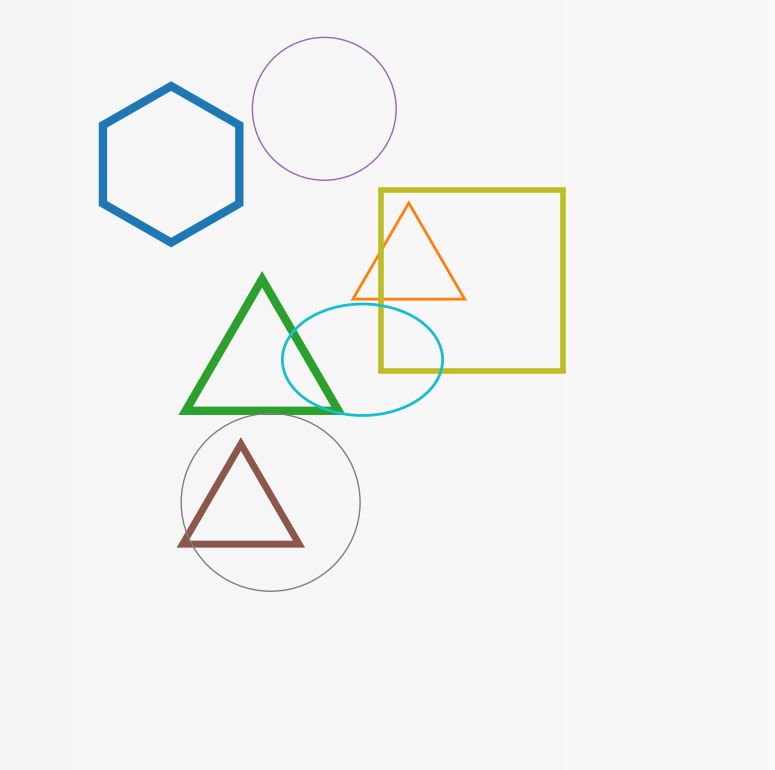[{"shape": "hexagon", "thickness": 3, "radius": 0.51, "center": [0.221, 0.787]}, {"shape": "triangle", "thickness": 1, "radius": 0.42, "center": [0.527, 0.653]}, {"shape": "triangle", "thickness": 3, "radius": 0.57, "center": [0.338, 0.523]}, {"shape": "circle", "thickness": 0.5, "radius": 0.46, "center": [0.418, 0.859]}, {"shape": "triangle", "thickness": 2.5, "radius": 0.43, "center": [0.311, 0.337]}, {"shape": "circle", "thickness": 0.5, "radius": 0.58, "center": [0.349, 0.348]}, {"shape": "square", "thickness": 2, "radius": 0.59, "center": [0.609, 0.636]}, {"shape": "oval", "thickness": 1, "radius": 0.52, "center": [0.468, 0.533]}]